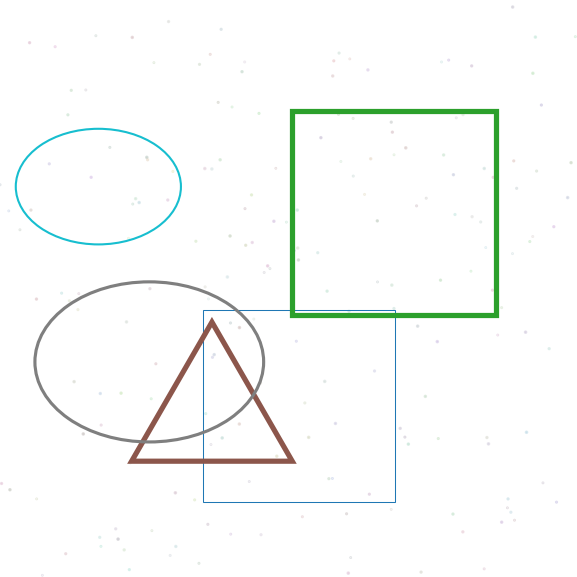[{"shape": "square", "thickness": 0.5, "radius": 0.83, "center": [0.517, 0.296]}, {"shape": "square", "thickness": 2.5, "radius": 0.88, "center": [0.682, 0.631]}, {"shape": "triangle", "thickness": 2.5, "radius": 0.8, "center": [0.367, 0.281]}, {"shape": "oval", "thickness": 1.5, "radius": 0.99, "center": [0.259, 0.372]}, {"shape": "oval", "thickness": 1, "radius": 0.71, "center": [0.17, 0.676]}]